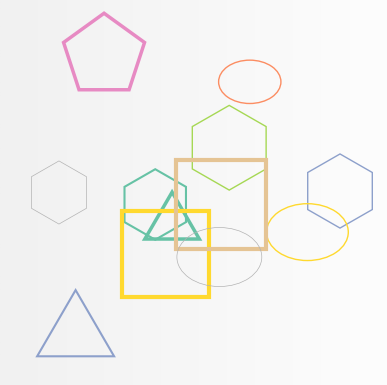[{"shape": "triangle", "thickness": 2.5, "radius": 0.41, "center": [0.444, 0.42]}, {"shape": "hexagon", "thickness": 1.5, "radius": 0.46, "center": [0.401, 0.469]}, {"shape": "oval", "thickness": 1, "radius": 0.4, "center": [0.645, 0.787]}, {"shape": "hexagon", "thickness": 1, "radius": 0.48, "center": [0.877, 0.504]}, {"shape": "triangle", "thickness": 1.5, "radius": 0.57, "center": [0.195, 0.132]}, {"shape": "pentagon", "thickness": 2.5, "radius": 0.55, "center": [0.269, 0.856]}, {"shape": "hexagon", "thickness": 1, "radius": 0.55, "center": [0.592, 0.616]}, {"shape": "square", "thickness": 3, "radius": 0.56, "center": [0.427, 0.339]}, {"shape": "oval", "thickness": 1, "radius": 0.53, "center": [0.793, 0.397]}, {"shape": "square", "thickness": 3, "radius": 0.58, "center": [0.571, 0.469]}, {"shape": "oval", "thickness": 0.5, "radius": 0.55, "center": [0.566, 0.332]}, {"shape": "hexagon", "thickness": 0.5, "radius": 0.41, "center": [0.152, 0.5]}]